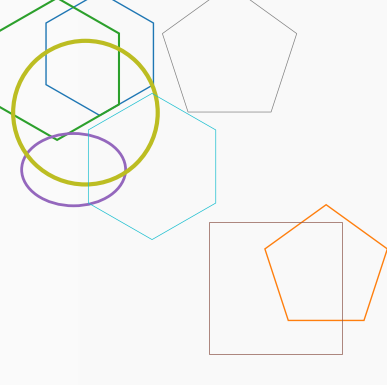[{"shape": "hexagon", "thickness": 1, "radius": 0.8, "center": [0.257, 0.86]}, {"shape": "pentagon", "thickness": 1, "radius": 0.83, "center": [0.842, 0.302]}, {"shape": "hexagon", "thickness": 1.5, "radius": 0.92, "center": [0.147, 0.821]}, {"shape": "oval", "thickness": 2, "radius": 0.67, "center": [0.19, 0.559]}, {"shape": "square", "thickness": 0.5, "radius": 0.86, "center": [0.711, 0.253]}, {"shape": "pentagon", "thickness": 0.5, "radius": 0.91, "center": [0.592, 0.856]}, {"shape": "circle", "thickness": 3, "radius": 0.93, "center": [0.22, 0.707]}, {"shape": "hexagon", "thickness": 0.5, "radius": 0.95, "center": [0.392, 0.568]}]